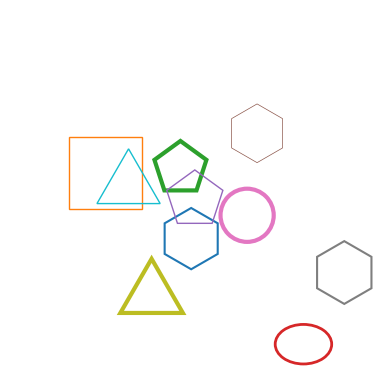[{"shape": "hexagon", "thickness": 1.5, "radius": 0.4, "center": [0.497, 0.38]}, {"shape": "square", "thickness": 1, "radius": 0.47, "center": [0.274, 0.551]}, {"shape": "pentagon", "thickness": 3, "radius": 0.35, "center": [0.469, 0.563]}, {"shape": "oval", "thickness": 2, "radius": 0.37, "center": [0.788, 0.106]}, {"shape": "pentagon", "thickness": 1, "radius": 0.38, "center": [0.506, 0.482]}, {"shape": "hexagon", "thickness": 0.5, "radius": 0.38, "center": [0.668, 0.654]}, {"shape": "circle", "thickness": 3, "radius": 0.35, "center": [0.642, 0.441]}, {"shape": "hexagon", "thickness": 1.5, "radius": 0.41, "center": [0.894, 0.292]}, {"shape": "triangle", "thickness": 3, "radius": 0.47, "center": [0.394, 0.234]}, {"shape": "triangle", "thickness": 1, "radius": 0.47, "center": [0.334, 0.519]}]